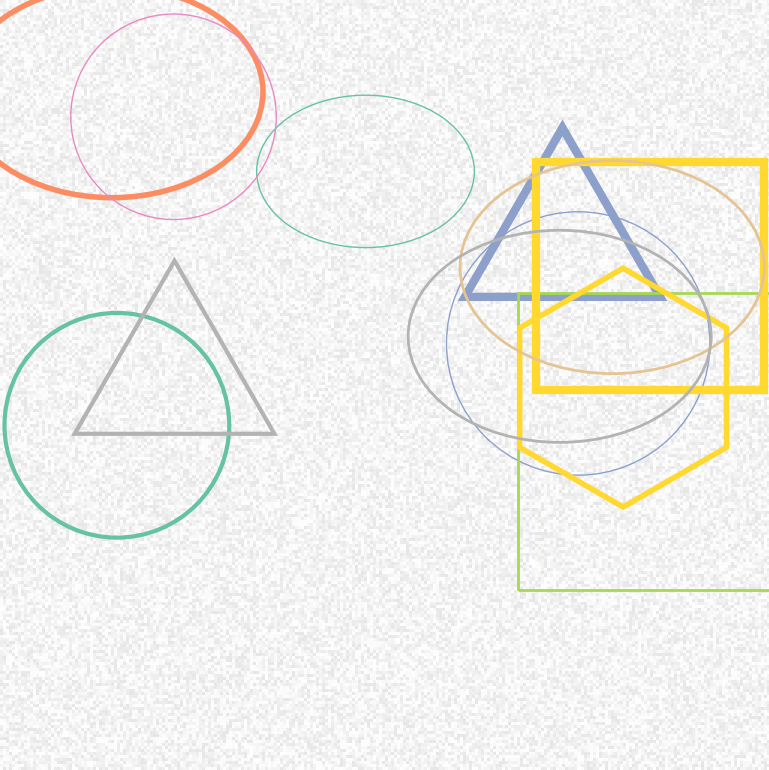[{"shape": "circle", "thickness": 1.5, "radius": 0.73, "center": [0.152, 0.448]}, {"shape": "oval", "thickness": 0.5, "radius": 0.71, "center": [0.475, 0.777]}, {"shape": "oval", "thickness": 2, "radius": 0.98, "center": [0.145, 0.881]}, {"shape": "circle", "thickness": 0.5, "radius": 0.86, "center": [0.751, 0.554]}, {"shape": "triangle", "thickness": 3, "radius": 0.73, "center": [0.73, 0.688]}, {"shape": "circle", "thickness": 0.5, "radius": 0.67, "center": [0.225, 0.848]}, {"shape": "square", "thickness": 1, "radius": 0.96, "center": [0.866, 0.426]}, {"shape": "hexagon", "thickness": 2, "radius": 0.78, "center": [0.809, 0.497]}, {"shape": "square", "thickness": 3, "radius": 0.74, "center": [0.844, 0.642]}, {"shape": "oval", "thickness": 1, "radius": 0.99, "center": [0.795, 0.653]}, {"shape": "oval", "thickness": 1, "radius": 0.98, "center": [0.727, 0.563]}, {"shape": "triangle", "thickness": 1.5, "radius": 0.75, "center": [0.227, 0.512]}]